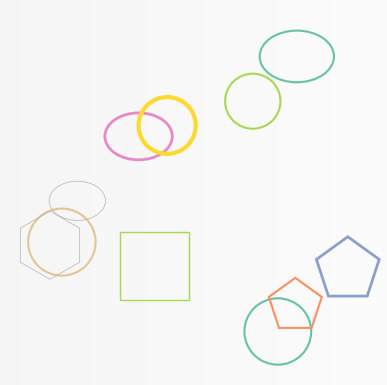[{"shape": "oval", "thickness": 1.5, "radius": 0.48, "center": [0.766, 0.853]}, {"shape": "circle", "thickness": 1.5, "radius": 0.43, "center": [0.717, 0.139]}, {"shape": "pentagon", "thickness": 1.5, "radius": 0.36, "center": [0.762, 0.206]}, {"shape": "pentagon", "thickness": 2, "radius": 0.43, "center": [0.898, 0.3]}, {"shape": "oval", "thickness": 2, "radius": 0.44, "center": [0.358, 0.646]}, {"shape": "square", "thickness": 1, "radius": 0.44, "center": [0.4, 0.308]}, {"shape": "circle", "thickness": 1.5, "radius": 0.36, "center": [0.652, 0.737]}, {"shape": "circle", "thickness": 3, "radius": 0.37, "center": [0.431, 0.674]}, {"shape": "circle", "thickness": 1.5, "radius": 0.44, "center": [0.16, 0.371]}, {"shape": "oval", "thickness": 0.5, "radius": 0.36, "center": [0.2, 0.478]}, {"shape": "hexagon", "thickness": 0.5, "radius": 0.44, "center": [0.129, 0.363]}]